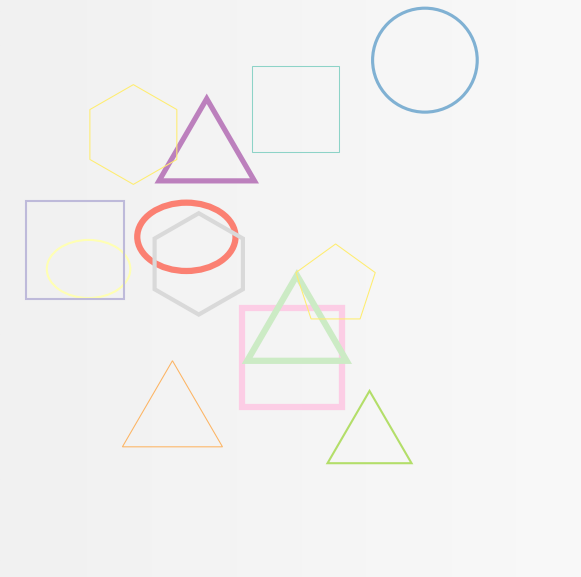[{"shape": "square", "thickness": 0.5, "radius": 0.37, "center": [0.509, 0.81]}, {"shape": "oval", "thickness": 1, "radius": 0.36, "center": [0.152, 0.533]}, {"shape": "square", "thickness": 1, "radius": 0.42, "center": [0.129, 0.566]}, {"shape": "oval", "thickness": 3, "radius": 0.42, "center": [0.321, 0.589]}, {"shape": "circle", "thickness": 1.5, "radius": 0.45, "center": [0.731, 0.895]}, {"shape": "triangle", "thickness": 0.5, "radius": 0.5, "center": [0.297, 0.275]}, {"shape": "triangle", "thickness": 1, "radius": 0.42, "center": [0.636, 0.239]}, {"shape": "square", "thickness": 3, "radius": 0.43, "center": [0.503, 0.38]}, {"shape": "hexagon", "thickness": 2, "radius": 0.44, "center": [0.342, 0.542]}, {"shape": "triangle", "thickness": 2.5, "radius": 0.47, "center": [0.356, 0.733]}, {"shape": "triangle", "thickness": 3, "radius": 0.49, "center": [0.511, 0.424]}, {"shape": "hexagon", "thickness": 0.5, "radius": 0.43, "center": [0.229, 0.766]}, {"shape": "pentagon", "thickness": 0.5, "radius": 0.36, "center": [0.577, 0.505]}]